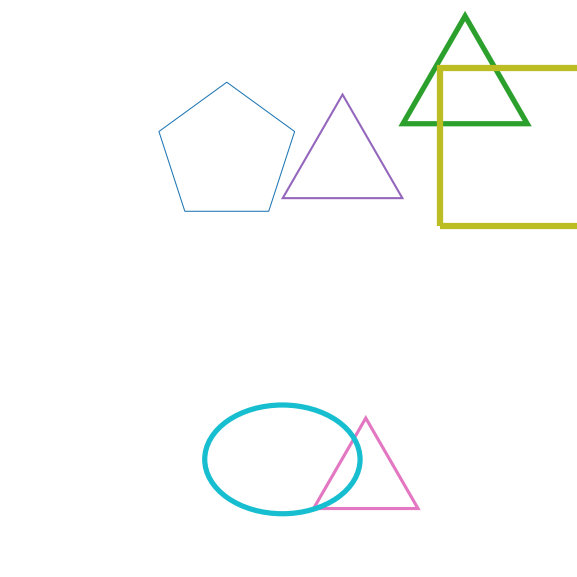[{"shape": "pentagon", "thickness": 0.5, "radius": 0.62, "center": [0.393, 0.733]}, {"shape": "triangle", "thickness": 2.5, "radius": 0.62, "center": [0.805, 0.847]}, {"shape": "triangle", "thickness": 1, "radius": 0.6, "center": [0.593, 0.716]}, {"shape": "triangle", "thickness": 1.5, "radius": 0.52, "center": [0.633, 0.171]}, {"shape": "square", "thickness": 3, "radius": 0.68, "center": [0.899, 0.744]}, {"shape": "oval", "thickness": 2.5, "radius": 0.67, "center": [0.489, 0.204]}]